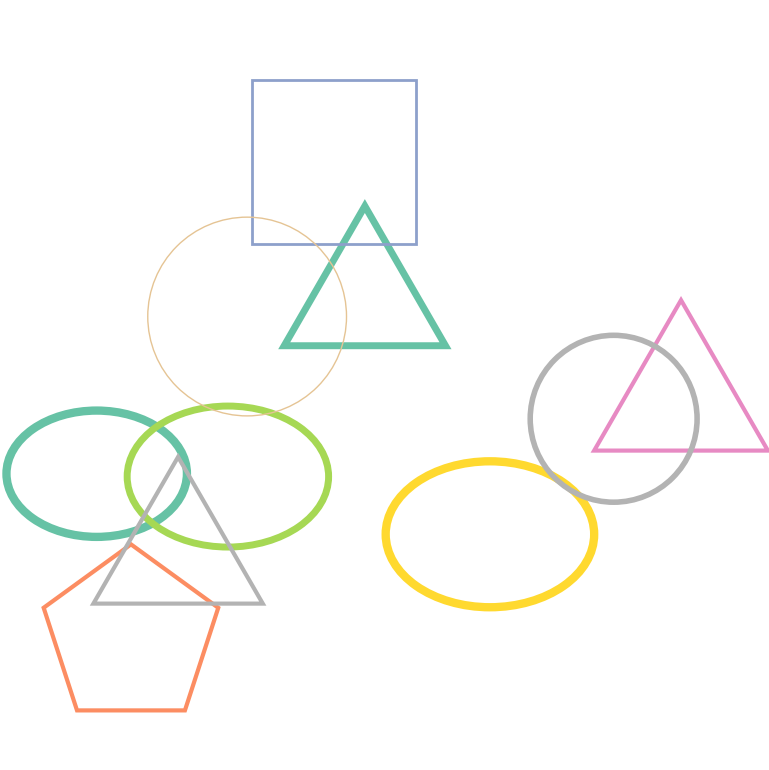[{"shape": "oval", "thickness": 3, "radius": 0.59, "center": [0.126, 0.385]}, {"shape": "triangle", "thickness": 2.5, "radius": 0.6, "center": [0.474, 0.611]}, {"shape": "pentagon", "thickness": 1.5, "radius": 0.6, "center": [0.17, 0.174]}, {"shape": "square", "thickness": 1, "radius": 0.53, "center": [0.433, 0.789]}, {"shape": "triangle", "thickness": 1.5, "radius": 0.65, "center": [0.884, 0.48]}, {"shape": "oval", "thickness": 2.5, "radius": 0.65, "center": [0.296, 0.381]}, {"shape": "oval", "thickness": 3, "radius": 0.68, "center": [0.636, 0.306]}, {"shape": "circle", "thickness": 0.5, "radius": 0.65, "center": [0.321, 0.589]}, {"shape": "triangle", "thickness": 1.5, "radius": 0.64, "center": [0.231, 0.28]}, {"shape": "circle", "thickness": 2, "radius": 0.54, "center": [0.797, 0.456]}]